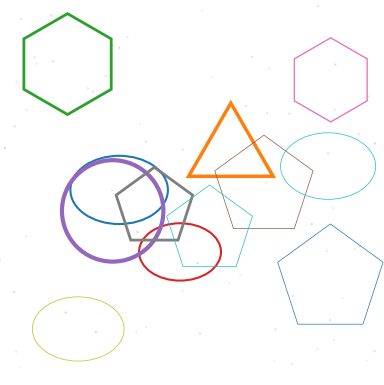[{"shape": "oval", "thickness": 1.5, "radius": 0.63, "center": [0.309, 0.507]}, {"shape": "pentagon", "thickness": 0.5, "radius": 0.72, "center": [0.858, 0.274]}, {"shape": "triangle", "thickness": 2.5, "radius": 0.63, "center": [0.6, 0.605]}, {"shape": "hexagon", "thickness": 2, "radius": 0.65, "center": [0.175, 0.834]}, {"shape": "oval", "thickness": 1.5, "radius": 0.53, "center": [0.468, 0.346]}, {"shape": "circle", "thickness": 3, "radius": 0.66, "center": [0.293, 0.452]}, {"shape": "pentagon", "thickness": 0.5, "radius": 0.67, "center": [0.686, 0.515]}, {"shape": "hexagon", "thickness": 1, "radius": 0.55, "center": [0.859, 0.793]}, {"shape": "pentagon", "thickness": 2, "radius": 0.52, "center": [0.401, 0.461]}, {"shape": "oval", "thickness": 0.5, "radius": 0.6, "center": [0.203, 0.146]}, {"shape": "pentagon", "thickness": 0.5, "radius": 0.59, "center": [0.544, 0.402]}, {"shape": "oval", "thickness": 0.5, "radius": 0.62, "center": [0.852, 0.569]}]